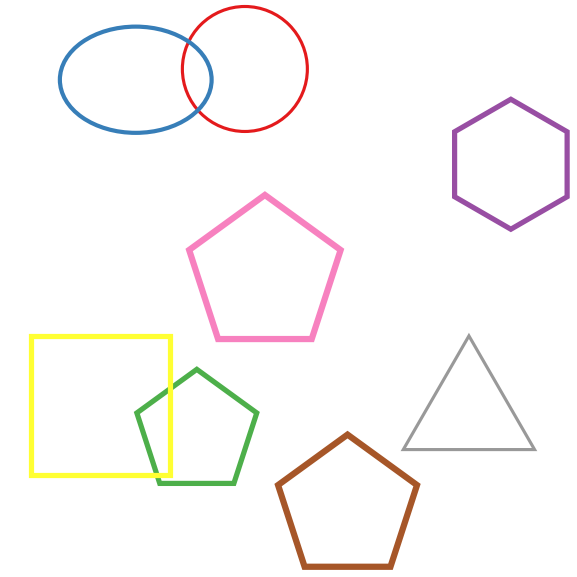[{"shape": "circle", "thickness": 1.5, "radius": 0.54, "center": [0.424, 0.88]}, {"shape": "oval", "thickness": 2, "radius": 0.66, "center": [0.235, 0.861]}, {"shape": "pentagon", "thickness": 2.5, "radius": 0.55, "center": [0.341, 0.25]}, {"shape": "hexagon", "thickness": 2.5, "radius": 0.56, "center": [0.885, 0.715]}, {"shape": "square", "thickness": 2.5, "radius": 0.6, "center": [0.175, 0.297]}, {"shape": "pentagon", "thickness": 3, "radius": 0.63, "center": [0.602, 0.12]}, {"shape": "pentagon", "thickness": 3, "radius": 0.69, "center": [0.459, 0.524]}, {"shape": "triangle", "thickness": 1.5, "radius": 0.66, "center": [0.812, 0.286]}]